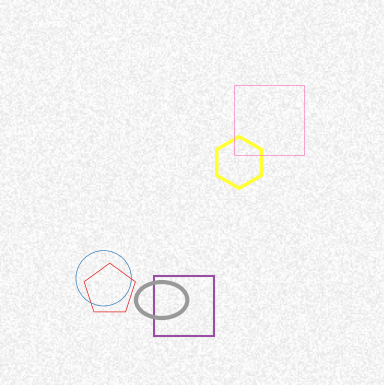[{"shape": "pentagon", "thickness": 0.5, "radius": 0.35, "center": [0.285, 0.247]}, {"shape": "circle", "thickness": 0.5, "radius": 0.36, "center": [0.269, 0.277]}, {"shape": "square", "thickness": 1.5, "radius": 0.39, "center": [0.477, 0.206]}, {"shape": "hexagon", "thickness": 2.5, "radius": 0.34, "center": [0.621, 0.578]}, {"shape": "square", "thickness": 0.5, "radius": 0.45, "center": [0.698, 0.688]}, {"shape": "oval", "thickness": 3, "radius": 0.33, "center": [0.42, 0.221]}]